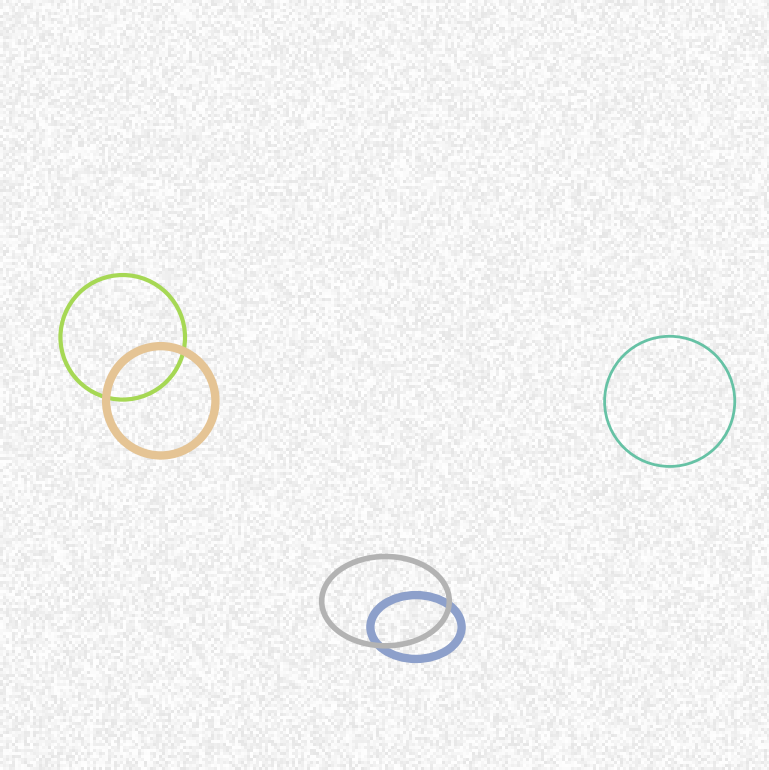[{"shape": "circle", "thickness": 1, "radius": 0.42, "center": [0.87, 0.479]}, {"shape": "oval", "thickness": 3, "radius": 0.3, "center": [0.54, 0.186]}, {"shape": "circle", "thickness": 1.5, "radius": 0.4, "center": [0.159, 0.562]}, {"shape": "circle", "thickness": 3, "radius": 0.35, "center": [0.209, 0.479]}, {"shape": "oval", "thickness": 2, "radius": 0.41, "center": [0.501, 0.219]}]